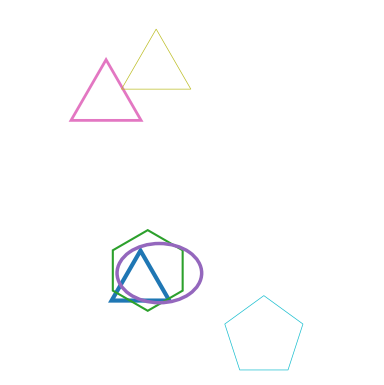[{"shape": "triangle", "thickness": 3, "radius": 0.43, "center": [0.365, 0.263]}, {"shape": "hexagon", "thickness": 1.5, "radius": 0.52, "center": [0.384, 0.297]}, {"shape": "oval", "thickness": 2.5, "radius": 0.55, "center": [0.414, 0.291]}, {"shape": "triangle", "thickness": 2, "radius": 0.53, "center": [0.275, 0.74]}, {"shape": "triangle", "thickness": 0.5, "radius": 0.52, "center": [0.406, 0.82]}, {"shape": "pentagon", "thickness": 0.5, "radius": 0.53, "center": [0.685, 0.125]}]